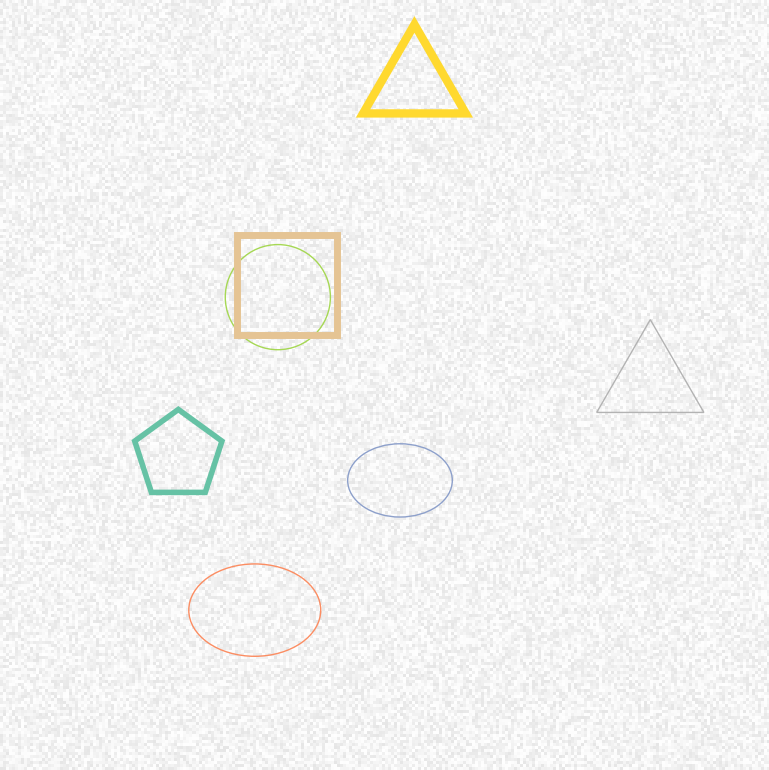[{"shape": "pentagon", "thickness": 2, "radius": 0.3, "center": [0.232, 0.409]}, {"shape": "oval", "thickness": 0.5, "radius": 0.43, "center": [0.331, 0.208]}, {"shape": "oval", "thickness": 0.5, "radius": 0.34, "center": [0.519, 0.376]}, {"shape": "circle", "thickness": 0.5, "radius": 0.34, "center": [0.361, 0.614]}, {"shape": "triangle", "thickness": 3, "radius": 0.39, "center": [0.538, 0.891]}, {"shape": "square", "thickness": 2.5, "radius": 0.32, "center": [0.373, 0.63]}, {"shape": "triangle", "thickness": 0.5, "radius": 0.4, "center": [0.845, 0.505]}]